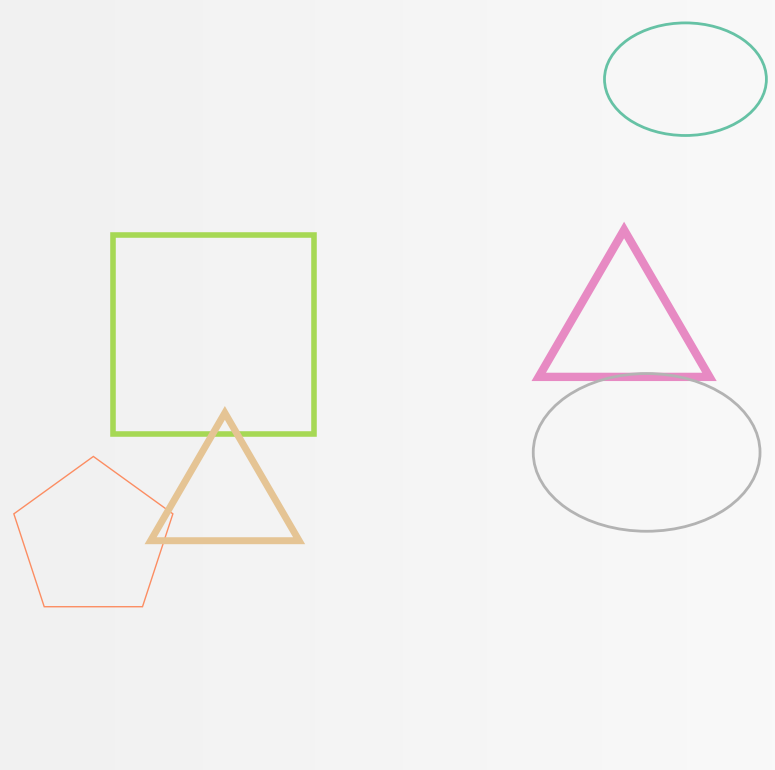[{"shape": "oval", "thickness": 1, "radius": 0.52, "center": [0.884, 0.897]}, {"shape": "pentagon", "thickness": 0.5, "radius": 0.54, "center": [0.12, 0.299]}, {"shape": "triangle", "thickness": 3, "radius": 0.64, "center": [0.805, 0.574]}, {"shape": "square", "thickness": 2, "radius": 0.65, "center": [0.275, 0.566]}, {"shape": "triangle", "thickness": 2.5, "radius": 0.55, "center": [0.29, 0.353]}, {"shape": "oval", "thickness": 1, "radius": 0.73, "center": [0.834, 0.412]}]